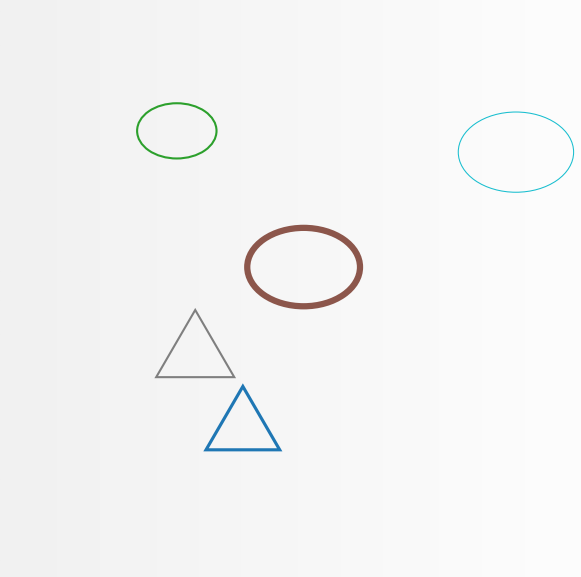[{"shape": "triangle", "thickness": 1.5, "radius": 0.37, "center": [0.418, 0.257]}, {"shape": "oval", "thickness": 1, "radius": 0.34, "center": [0.304, 0.773]}, {"shape": "oval", "thickness": 3, "radius": 0.48, "center": [0.522, 0.537]}, {"shape": "triangle", "thickness": 1, "radius": 0.39, "center": [0.336, 0.385]}, {"shape": "oval", "thickness": 0.5, "radius": 0.5, "center": [0.888, 0.736]}]